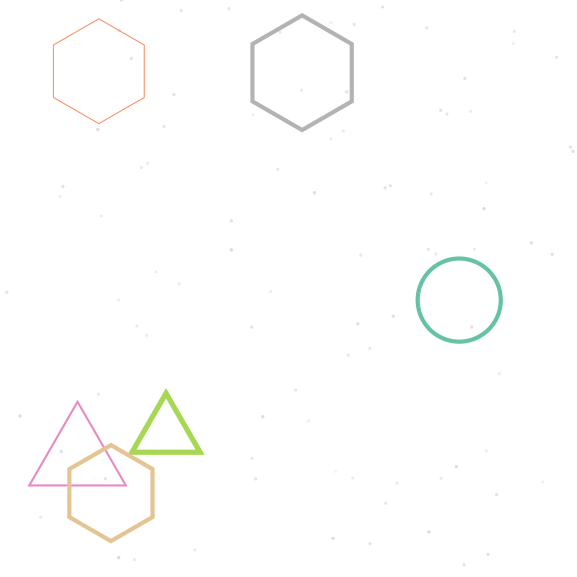[{"shape": "circle", "thickness": 2, "radius": 0.36, "center": [0.795, 0.479]}, {"shape": "hexagon", "thickness": 0.5, "radius": 0.45, "center": [0.171, 0.876]}, {"shape": "triangle", "thickness": 1, "radius": 0.48, "center": [0.134, 0.207]}, {"shape": "triangle", "thickness": 2.5, "radius": 0.34, "center": [0.287, 0.25]}, {"shape": "hexagon", "thickness": 2, "radius": 0.42, "center": [0.192, 0.145]}, {"shape": "hexagon", "thickness": 2, "radius": 0.5, "center": [0.523, 0.873]}]